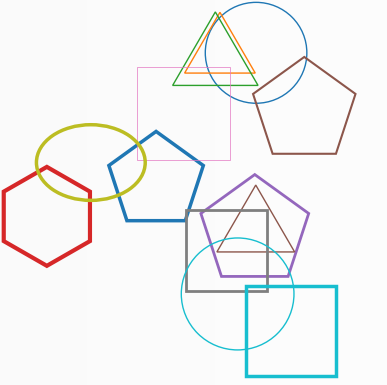[{"shape": "circle", "thickness": 1, "radius": 0.66, "center": [0.661, 0.863]}, {"shape": "pentagon", "thickness": 2.5, "radius": 0.64, "center": [0.403, 0.53]}, {"shape": "triangle", "thickness": 1, "radius": 0.53, "center": [0.568, 0.863]}, {"shape": "triangle", "thickness": 1, "radius": 0.64, "center": [0.556, 0.842]}, {"shape": "hexagon", "thickness": 3, "radius": 0.64, "center": [0.121, 0.438]}, {"shape": "pentagon", "thickness": 2, "radius": 0.73, "center": [0.658, 0.4]}, {"shape": "triangle", "thickness": 1, "radius": 0.58, "center": [0.66, 0.404]}, {"shape": "pentagon", "thickness": 1.5, "radius": 0.7, "center": [0.785, 0.713]}, {"shape": "square", "thickness": 0.5, "radius": 0.6, "center": [0.473, 0.705]}, {"shape": "square", "thickness": 2, "radius": 0.53, "center": [0.585, 0.348]}, {"shape": "oval", "thickness": 2.5, "radius": 0.7, "center": [0.234, 0.578]}, {"shape": "circle", "thickness": 1, "radius": 0.73, "center": [0.613, 0.236]}, {"shape": "square", "thickness": 2.5, "radius": 0.58, "center": [0.75, 0.141]}]